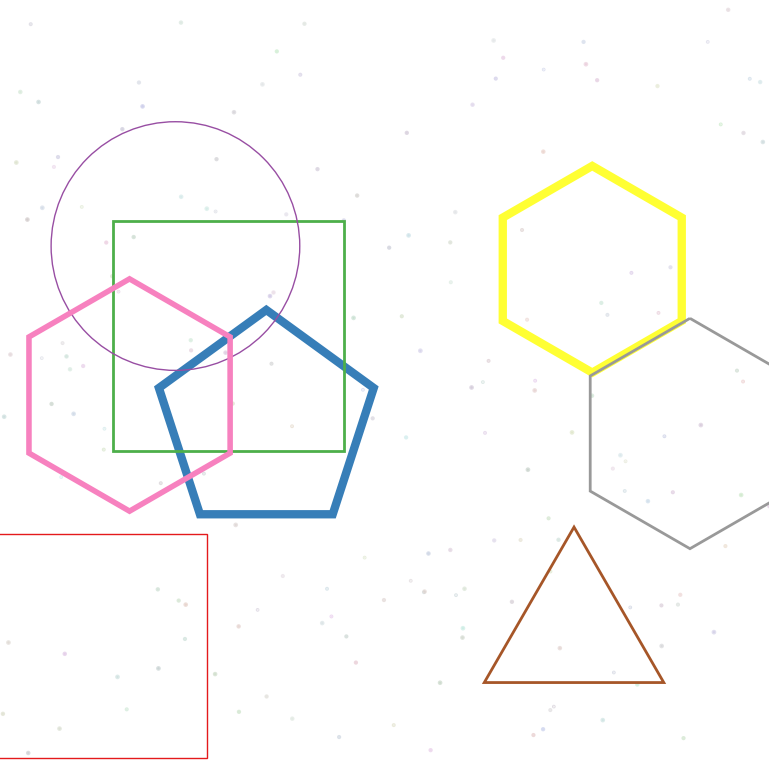[{"shape": "square", "thickness": 0.5, "radius": 0.73, "center": [0.124, 0.161]}, {"shape": "pentagon", "thickness": 3, "radius": 0.73, "center": [0.346, 0.451]}, {"shape": "square", "thickness": 1, "radius": 0.75, "center": [0.297, 0.564]}, {"shape": "circle", "thickness": 0.5, "radius": 0.81, "center": [0.228, 0.68]}, {"shape": "hexagon", "thickness": 3, "radius": 0.67, "center": [0.769, 0.65]}, {"shape": "triangle", "thickness": 1, "radius": 0.67, "center": [0.745, 0.181]}, {"shape": "hexagon", "thickness": 2, "radius": 0.75, "center": [0.168, 0.487]}, {"shape": "hexagon", "thickness": 1, "radius": 0.75, "center": [0.896, 0.437]}]